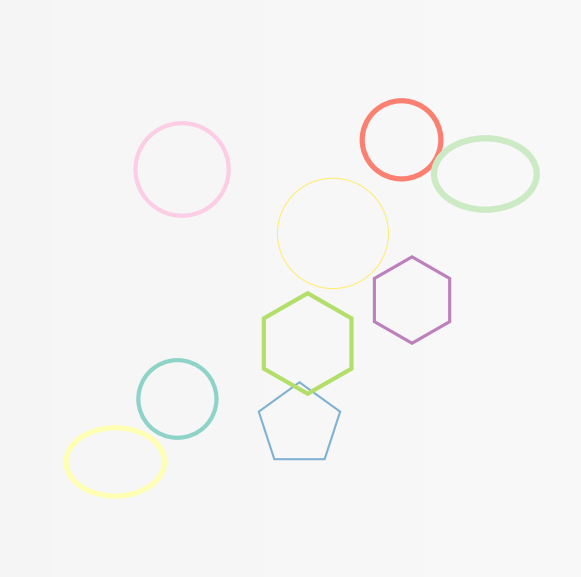[{"shape": "circle", "thickness": 2, "radius": 0.34, "center": [0.305, 0.308]}, {"shape": "oval", "thickness": 2.5, "radius": 0.42, "center": [0.198, 0.199]}, {"shape": "circle", "thickness": 2.5, "radius": 0.34, "center": [0.691, 0.757]}, {"shape": "pentagon", "thickness": 1, "radius": 0.37, "center": [0.515, 0.264]}, {"shape": "hexagon", "thickness": 2, "radius": 0.44, "center": [0.529, 0.404]}, {"shape": "circle", "thickness": 2, "radius": 0.4, "center": [0.313, 0.706]}, {"shape": "hexagon", "thickness": 1.5, "radius": 0.37, "center": [0.709, 0.48]}, {"shape": "oval", "thickness": 3, "radius": 0.44, "center": [0.835, 0.698]}, {"shape": "circle", "thickness": 0.5, "radius": 0.48, "center": [0.573, 0.595]}]